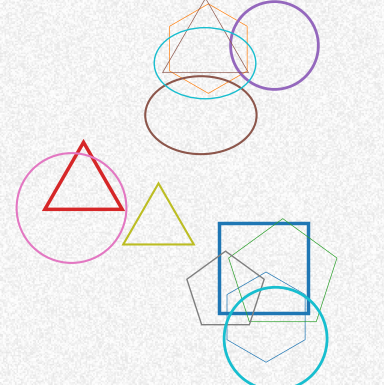[{"shape": "hexagon", "thickness": 0.5, "radius": 0.59, "center": [0.691, 0.176]}, {"shape": "square", "thickness": 2.5, "radius": 0.58, "center": [0.684, 0.303]}, {"shape": "hexagon", "thickness": 0.5, "radius": 0.58, "center": [0.541, 0.874]}, {"shape": "pentagon", "thickness": 0.5, "radius": 0.74, "center": [0.735, 0.284]}, {"shape": "triangle", "thickness": 2.5, "radius": 0.58, "center": [0.217, 0.514]}, {"shape": "circle", "thickness": 2, "radius": 0.57, "center": [0.713, 0.882]}, {"shape": "oval", "thickness": 1.5, "radius": 0.72, "center": [0.522, 0.701]}, {"shape": "triangle", "thickness": 0.5, "radius": 0.64, "center": [0.534, 0.876]}, {"shape": "circle", "thickness": 1.5, "radius": 0.71, "center": [0.186, 0.46]}, {"shape": "pentagon", "thickness": 1, "radius": 0.53, "center": [0.586, 0.242]}, {"shape": "triangle", "thickness": 1.5, "radius": 0.53, "center": [0.412, 0.418]}, {"shape": "oval", "thickness": 1, "radius": 0.66, "center": [0.533, 0.836]}, {"shape": "circle", "thickness": 2, "radius": 0.67, "center": [0.716, 0.12]}]